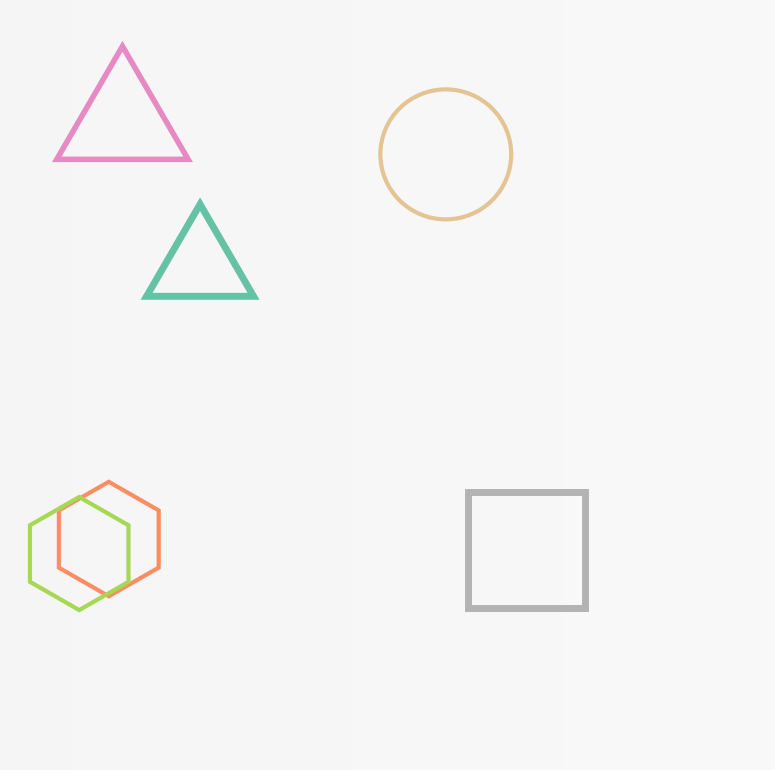[{"shape": "triangle", "thickness": 2.5, "radius": 0.4, "center": [0.258, 0.655]}, {"shape": "hexagon", "thickness": 1.5, "radius": 0.37, "center": [0.14, 0.3]}, {"shape": "triangle", "thickness": 2, "radius": 0.49, "center": [0.158, 0.842]}, {"shape": "hexagon", "thickness": 1.5, "radius": 0.37, "center": [0.102, 0.281]}, {"shape": "circle", "thickness": 1.5, "radius": 0.42, "center": [0.575, 0.8]}, {"shape": "square", "thickness": 2.5, "radius": 0.38, "center": [0.679, 0.286]}]